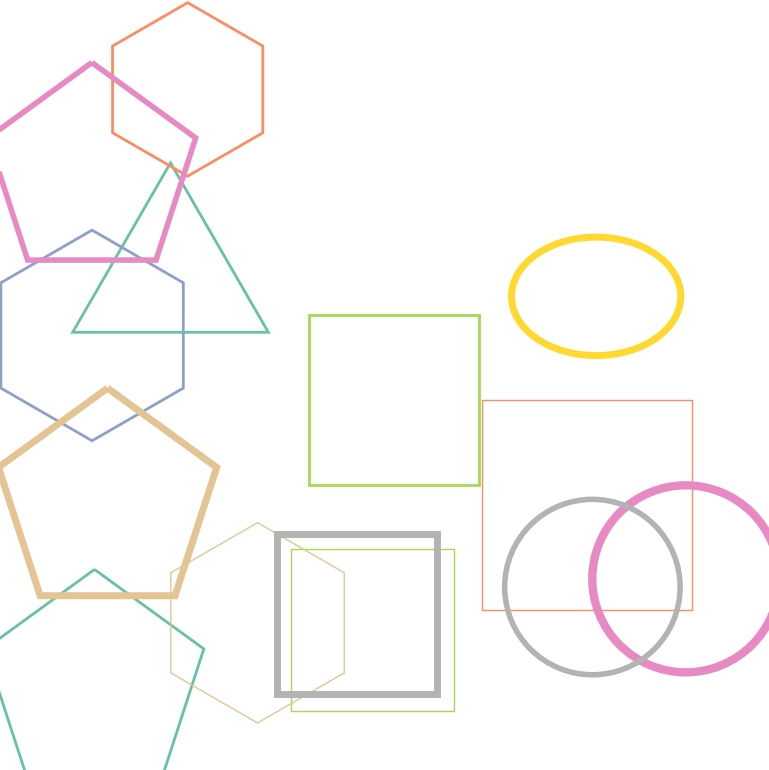[{"shape": "pentagon", "thickness": 1, "radius": 0.75, "center": [0.123, 0.111]}, {"shape": "triangle", "thickness": 1, "radius": 0.73, "center": [0.221, 0.642]}, {"shape": "square", "thickness": 0.5, "radius": 0.68, "center": [0.762, 0.344]}, {"shape": "hexagon", "thickness": 1, "radius": 0.56, "center": [0.244, 0.884]}, {"shape": "hexagon", "thickness": 1, "radius": 0.68, "center": [0.12, 0.564]}, {"shape": "circle", "thickness": 3, "radius": 0.61, "center": [0.891, 0.248]}, {"shape": "pentagon", "thickness": 2, "radius": 0.71, "center": [0.119, 0.777]}, {"shape": "square", "thickness": 1, "radius": 0.55, "center": [0.512, 0.48]}, {"shape": "square", "thickness": 0.5, "radius": 0.53, "center": [0.484, 0.181]}, {"shape": "oval", "thickness": 2.5, "radius": 0.55, "center": [0.774, 0.615]}, {"shape": "hexagon", "thickness": 0.5, "radius": 0.65, "center": [0.334, 0.191]}, {"shape": "pentagon", "thickness": 2.5, "radius": 0.75, "center": [0.14, 0.347]}, {"shape": "circle", "thickness": 2, "radius": 0.57, "center": [0.769, 0.238]}, {"shape": "square", "thickness": 2.5, "radius": 0.52, "center": [0.464, 0.203]}]